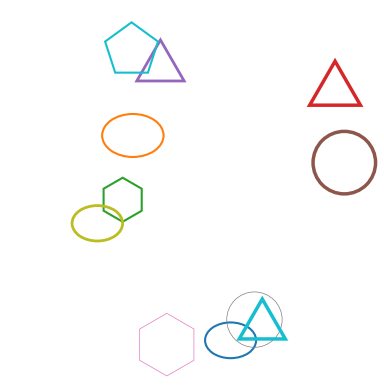[{"shape": "oval", "thickness": 1.5, "radius": 0.33, "center": [0.599, 0.116]}, {"shape": "oval", "thickness": 1.5, "radius": 0.4, "center": [0.345, 0.648]}, {"shape": "hexagon", "thickness": 1.5, "radius": 0.29, "center": [0.319, 0.481]}, {"shape": "triangle", "thickness": 2.5, "radius": 0.38, "center": [0.87, 0.765]}, {"shape": "triangle", "thickness": 2, "radius": 0.36, "center": [0.417, 0.825]}, {"shape": "circle", "thickness": 2.5, "radius": 0.41, "center": [0.894, 0.578]}, {"shape": "hexagon", "thickness": 0.5, "radius": 0.41, "center": [0.433, 0.105]}, {"shape": "circle", "thickness": 0.5, "radius": 0.36, "center": [0.661, 0.17]}, {"shape": "oval", "thickness": 2, "radius": 0.33, "center": [0.253, 0.42]}, {"shape": "pentagon", "thickness": 1.5, "radius": 0.36, "center": [0.342, 0.87]}, {"shape": "triangle", "thickness": 2.5, "radius": 0.35, "center": [0.681, 0.154]}]